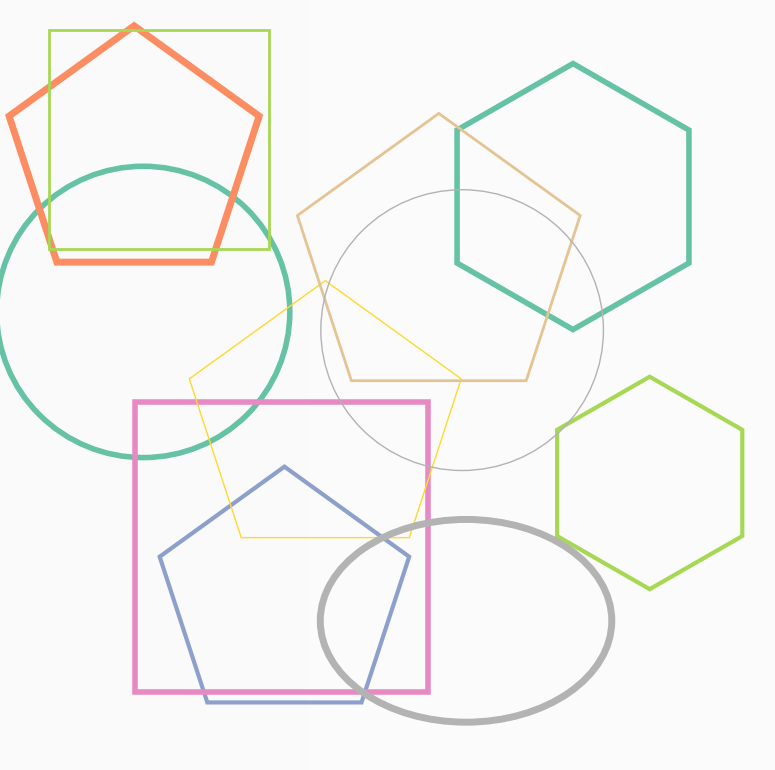[{"shape": "hexagon", "thickness": 2, "radius": 0.86, "center": [0.739, 0.745]}, {"shape": "circle", "thickness": 2, "radius": 0.95, "center": [0.185, 0.595]}, {"shape": "pentagon", "thickness": 2.5, "radius": 0.85, "center": [0.173, 0.797]}, {"shape": "pentagon", "thickness": 1.5, "radius": 0.85, "center": [0.367, 0.225]}, {"shape": "square", "thickness": 2, "radius": 0.94, "center": [0.363, 0.29]}, {"shape": "hexagon", "thickness": 1.5, "radius": 0.69, "center": [0.838, 0.373]}, {"shape": "square", "thickness": 1, "radius": 0.71, "center": [0.205, 0.819]}, {"shape": "pentagon", "thickness": 0.5, "radius": 0.92, "center": [0.42, 0.451]}, {"shape": "pentagon", "thickness": 1, "radius": 0.96, "center": [0.566, 0.661]}, {"shape": "circle", "thickness": 0.5, "radius": 0.91, "center": [0.596, 0.571]}, {"shape": "oval", "thickness": 2.5, "radius": 0.94, "center": [0.601, 0.194]}]